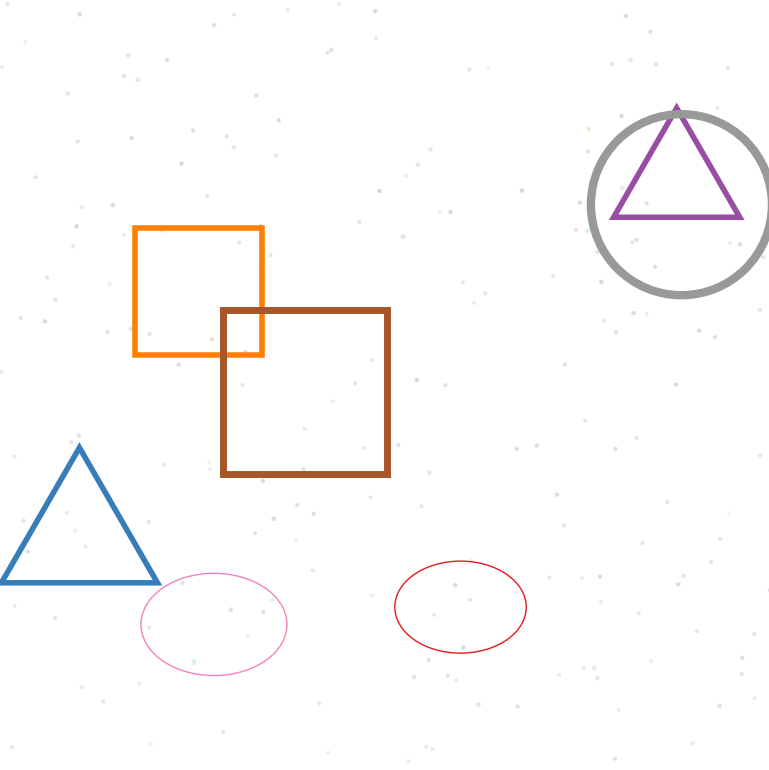[{"shape": "oval", "thickness": 0.5, "radius": 0.43, "center": [0.598, 0.212]}, {"shape": "triangle", "thickness": 2, "radius": 0.58, "center": [0.103, 0.302]}, {"shape": "triangle", "thickness": 2, "radius": 0.47, "center": [0.879, 0.765]}, {"shape": "square", "thickness": 2, "radius": 0.41, "center": [0.258, 0.621]}, {"shape": "square", "thickness": 2.5, "radius": 0.53, "center": [0.396, 0.491]}, {"shape": "oval", "thickness": 0.5, "radius": 0.47, "center": [0.278, 0.189]}, {"shape": "circle", "thickness": 3, "radius": 0.59, "center": [0.885, 0.734]}]